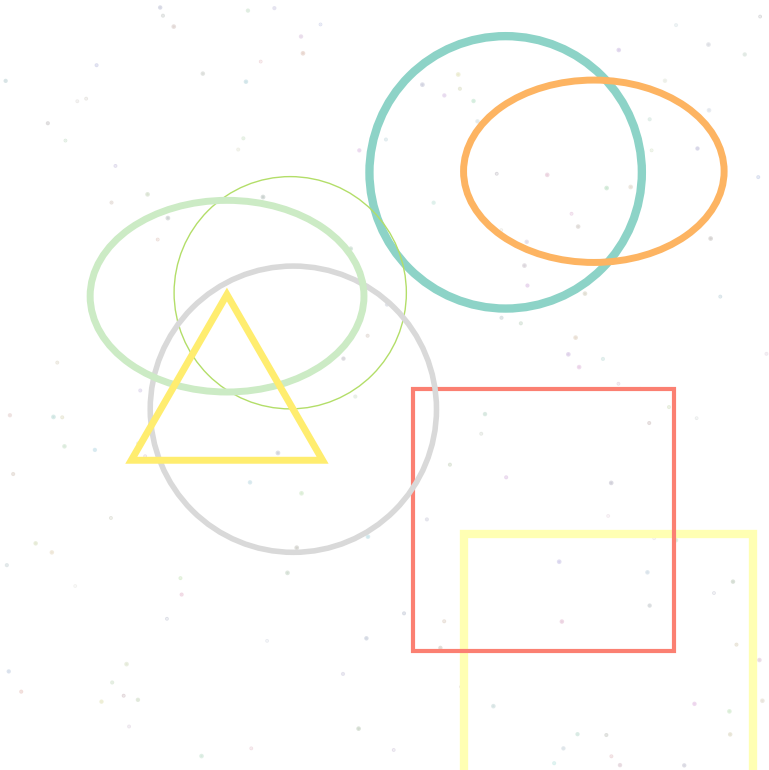[{"shape": "circle", "thickness": 3, "radius": 0.88, "center": [0.657, 0.776]}, {"shape": "square", "thickness": 3, "radius": 0.94, "center": [0.791, 0.119]}, {"shape": "square", "thickness": 1.5, "radius": 0.85, "center": [0.706, 0.325]}, {"shape": "oval", "thickness": 2.5, "radius": 0.85, "center": [0.771, 0.778]}, {"shape": "circle", "thickness": 0.5, "radius": 0.75, "center": [0.377, 0.62]}, {"shape": "circle", "thickness": 2, "radius": 0.93, "center": [0.381, 0.469]}, {"shape": "oval", "thickness": 2.5, "radius": 0.89, "center": [0.295, 0.615]}, {"shape": "triangle", "thickness": 2.5, "radius": 0.72, "center": [0.295, 0.474]}]